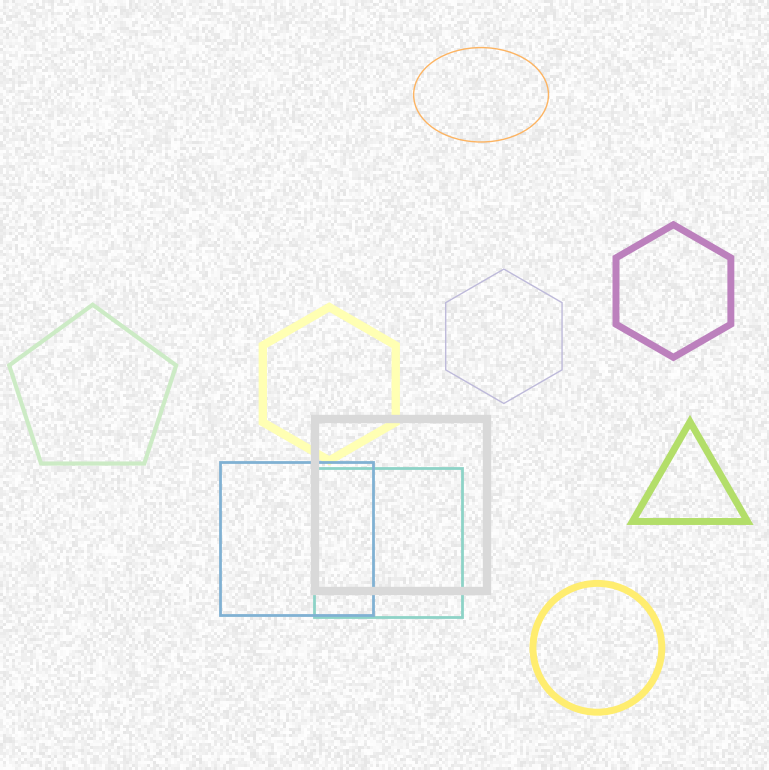[{"shape": "square", "thickness": 1, "radius": 0.48, "center": [0.504, 0.295]}, {"shape": "hexagon", "thickness": 3, "radius": 0.5, "center": [0.428, 0.502]}, {"shape": "hexagon", "thickness": 0.5, "radius": 0.44, "center": [0.654, 0.563]}, {"shape": "square", "thickness": 1, "radius": 0.5, "center": [0.385, 0.3]}, {"shape": "oval", "thickness": 0.5, "radius": 0.44, "center": [0.625, 0.877]}, {"shape": "triangle", "thickness": 2.5, "radius": 0.43, "center": [0.896, 0.366]}, {"shape": "square", "thickness": 3, "radius": 0.56, "center": [0.521, 0.344]}, {"shape": "hexagon", "thickness": 2.5, "radius": 0.43, "center": [0.875, 0.622]}, {"shape": "pentagon", "thickness": 1.5, "radius": 0.57, "center": [0.12, 0.49]}, {"shape": "circle", "thickness": 2.5, "radius": 0.42, "center": [0.776, 0.159]}]